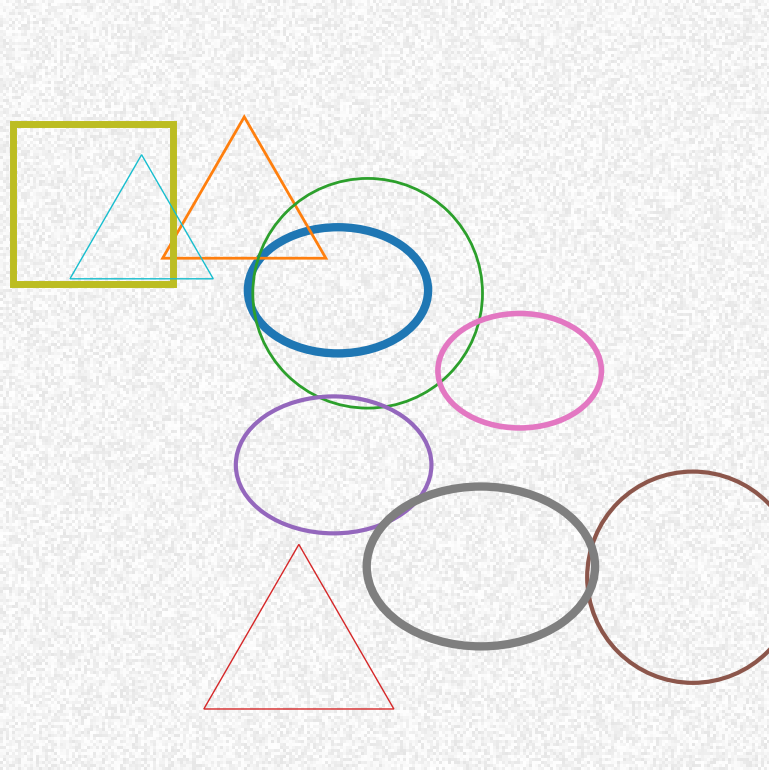[{"shape": "oval", "thickness": 3, "radius": 0.59, "center": [0.439, 0.623]}, {"shape": "triangle", "thickness": 1, "radius": 0.61, "center": [0.317, 0.726]}, {"shape": "circle", "thickness": 1, "radius": 0.75, "center": [0.477, 0.619]}, {"shape": "triangle", "thickness": 0.5, "radius": 0.71, "center": [0.388, 0.15]}, {"shape": "oval", "thickness": 1.5, "radius": 0.64, "center": [0.433, 0.396]}, {"shape": "circle", "thickness": 1.5, "radius": 0.69, "center": [0.9, 0.25]}, {"shape": "oval", "thickness": 2, "radius": 0.53, "center": [0.675, 0.519]}, {"shape": "oval", "thickness": 3, "radius": 0.74, "center": [0.625, 0.264]}, {"shape": "square", "thickness": 2.5, "radius": 0.52, "center": [0.121, 0.735]}, {"shape": "triangle", "thickness": 0.5, "radius": 0.54, "center": [0.184, 0.692]}]